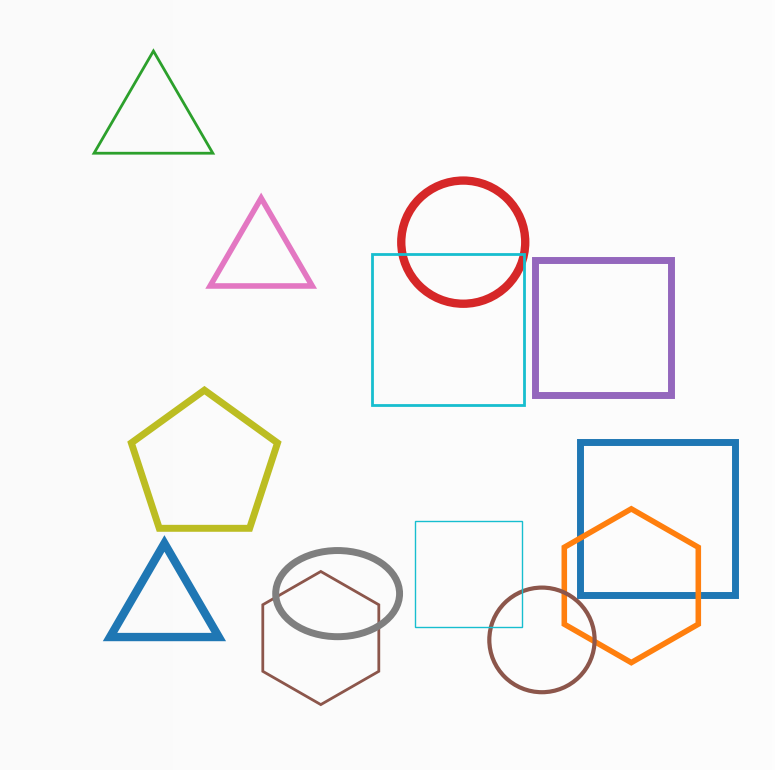[{"shape": "square", "thickness": 2.5, "radius": 0.5, "center": [0.849, 0.326]}, {"shape": "triangle", "thickness": 3, "radius": 0.41, "center": [0.212, 0.213]}, {"shape": "hexagon", "thickness": 2, "radius": 0.5, "center": [0.815, 0.239]}, {"shape": "triangle", "thickness": 1, "radius": 0.44, "center": [0.198, 0.845]}, {"shape": "circle", "thickness": 3, "radius": 0.4, "center": [0.598, 0.686]}, {"shape": "square", "thickness": 2.5, "radius": 0.44, "center": [0.778, 0.574]}, {"shape": "hexagon", "thickness": 1, "radius": 0.43, "center": [0.414, 0.171]}, {"shape": "circle", "thickness": 1.5, "radius": 0.34, "center": [0.699, 0.169]}, {"shape": "triangle", "thickness": 2, "radius": 0.38, "center": [0.337, 0.667]}, {"shape": "oval", "thickness": 2.5, "radius": 0.4, "center": [0.436, 0.229]}, {"shape": "pentagon", "thickness": 2.5, "radius": 0.5, "center": [0.264, 0.394]}, {"shape": "square", "thickness": 0.5, "radius": 0.34, "center": [0.604, 0.254]}, {"shape": "square", "thickness": 1, "radius": 0.49, "center": [0.578, 0.572]}]